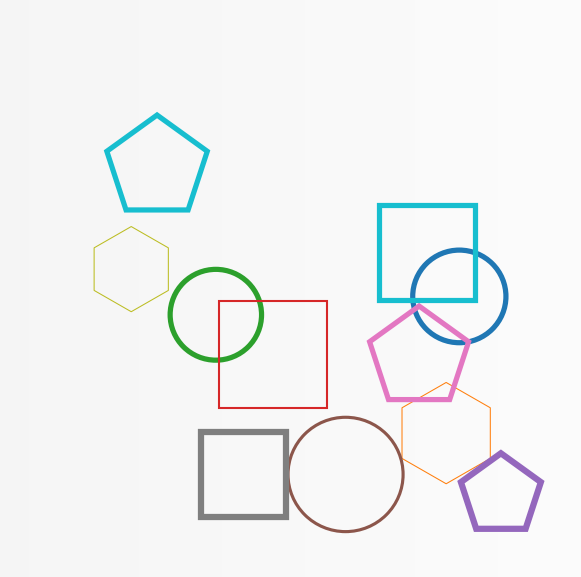[{"shape": "circle", "thickness": 2.5, "radius": 0.4, "center": [0.79, 0.486]}, {"shape": "hexagon", "thickness": 0.5, "radius": 0.44, "center": [0.768, 0.249]}, {"shape": "circle", "thickness": 2.5, "radius": 0.39, "center": [0.371, 0.454]}, {"shape": "square", "thickness": 1, "radius": 0.47, "center": [0.469, 0.386]}, {"shape": "pentagon", "thickness": 3, "radius": 0.36, "center": [0.862, 0.142]}, {"shape": "circle", "thickness": 1.5, "radius": 0.49, "center": [0.594, 0.178]}, {"shape": "pentagon", "thickness": 2.5, "radius": 0.45, "center": [0.721, 0.38]}, {"shape": "square", "thickness": 3, "radius": 0.36, "center": [0.419, 0.178]}, {"shape": "hexagon", "thickness": 0.5, "radius": 0.37, "center": [0.226, 0.533]}, {"shape": "pentagon", "thickness": 2.5, "radius": 0.45, "center": [0.27, 0.709]}, {"shape": "square", "thickness": 2.5, "radius": 0.41, "center": [0.734, 0.561]}]